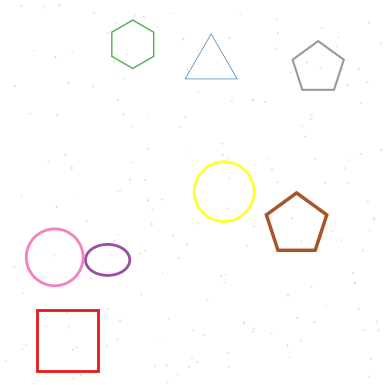[{"shape": "square", "thickness": 2, "radius": 0.4, "center": [0.176, 0.117]}, {"shape": "triangle", "thickness": 0.5, "radius": 0.39, "center": [0.548, 0.834]}, {"shape": "hexagon", "thickness": 1, "radius": 0.31, "center": [0.345, 0.885]}, {"shape": "oval", "thickness": 2, "radius": 0.29, "center": [0.28, 0.325]}, {"shape": "circle", "thickness": 2, "radius": 0.39, "center": [0.582, 0.502]}, {"shape": "pentagon", "thickness": 2.5, "radius": 0.41, "center": [0.77, 0.417]}, {"shape": "circle", "thickness": 2, "radius": 0.37, "center": [0.142, 0.332]}, {"shape": "pentagon", "thickness": 1.5, "radius": 0.35, "center": [0.826, 0.823]}]